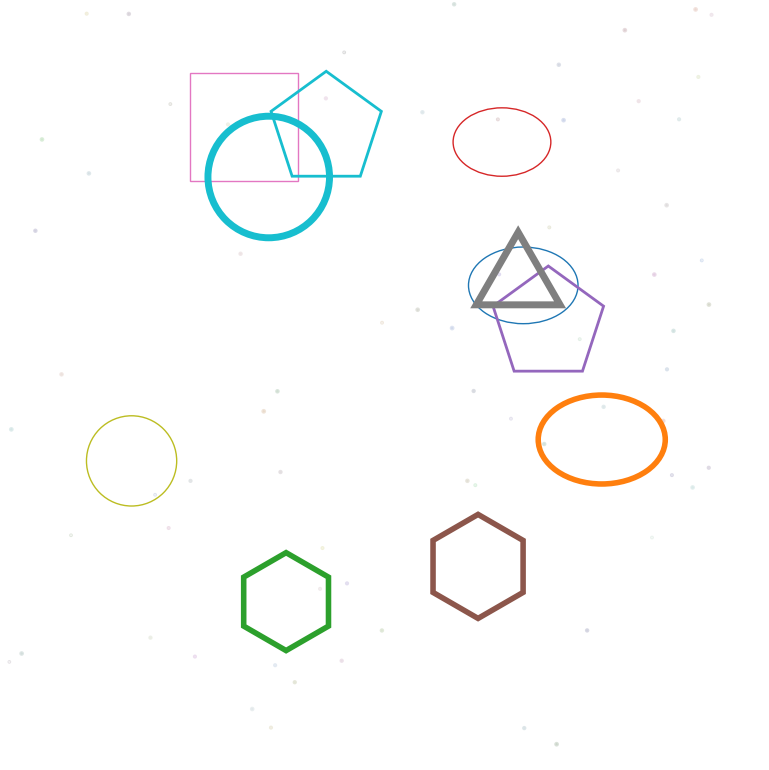[{"shape": "oval", "thickness": 0.5, "radius": 0.36, "center": [0.68, 0.629]}, {"shape": "oval", "thickness": 2, "radius": 0.41, "center": [0.781, 0.429]}, {"shape": "hexagon", "thickness": 2, "radius": 0.32, "center": [0.372, 0.219]}, {"shape": "oval", "thickness": 0.5, "radius": 0.32, "center": [0.652, 0.816]}, {"shape": "pentagon", "thickness": 1, "radius": 0.38, "center": [0.712, 0.579]}, {"shape": "hexagon", "thickness": 2, "radius": 0.34, "center": [0.621, 0.264]}, {"shape": "square", "thickness": 0.5, "radius": 0.35, "center": [0.317, 0.835]}, {"shape": "triangle", "thickness": 2.5, "radius": 0.31, "center": [0.673, 0.636]}, {"shape": "circle", "thickness": 0.5, "radius": 0.29, "center": [0.171, 0.401]}, {"shape": "circle", "thickness": 2.5, "radius": 0.39, "center": [0.349, 0.77]}, {"shape": "pentagon", "thickness": 1, "radius": 0.38, "center": [0.424, 0.832]}]